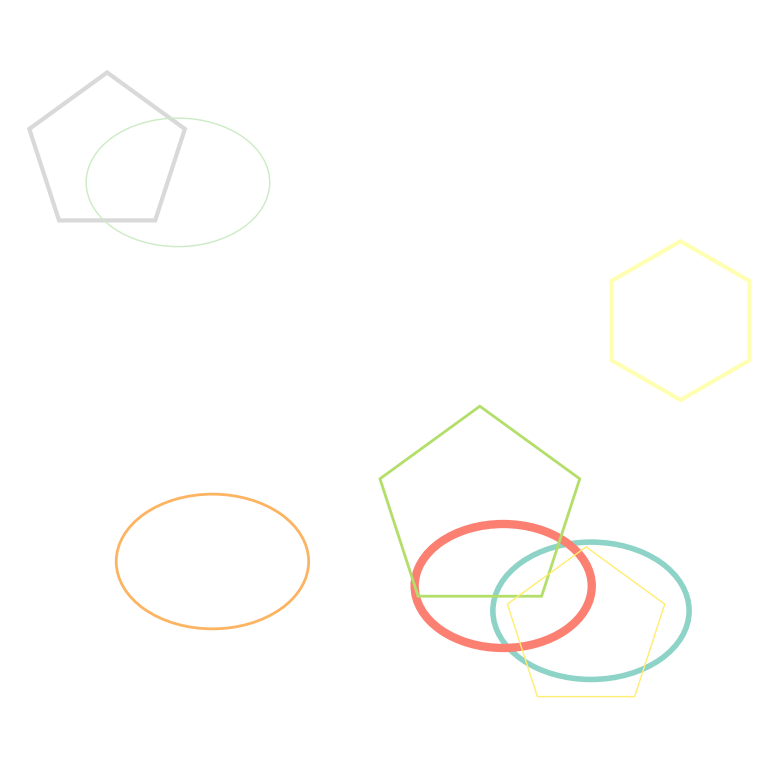[{"shape": "oval", "thickness": 2, "radius": 0.64, "center": [0.768, 0.207]}, {"shape": "hexagon", "thickness": 1.5, "radius": 0.52, "center": [0.884, 0.584]}, {"shape": "oval", "thickness": 3, "radius": 0.58, "center": [0.654, 0.239]}, {"shape": "oval", "thickness": 1, "radius": 0.62, "center": [0.276, 0.271]}, {"shape": "pentagon", "thickness": 1, "radius": 0.68, "center": [0.623, 0.336]}, {"shape": "pentagon", "thickness": 1.5, "radius": 0.53, "center": [0.139, 0.8]}, {"shape": "oval", "thickness": 0.5, "radius": 0.6, "center": [0.231, 0.763]}, {"shape": "pentagon", "thickness": 0.5, "radius": 0.54, "center": [0.761, 0.182]}]